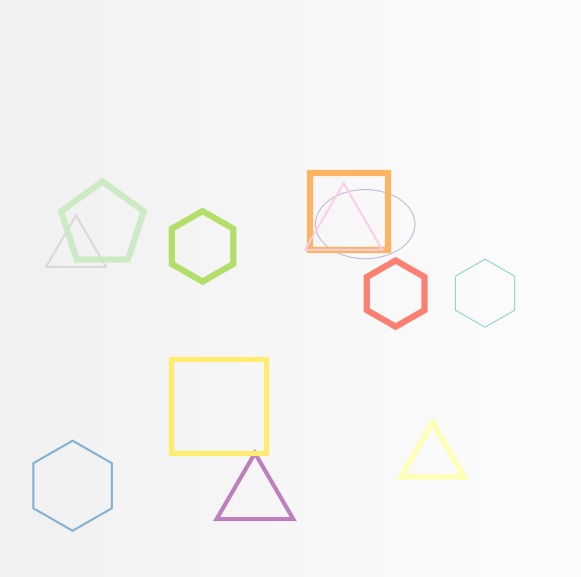[{"shape": "hexagon", "thickness": 0.5, "radius": 0.29, "center": [0.835, 0.491]}, {"shape": "triangle", "thickness": 2.5, "radius": 0.32, "center": [0.744, 0.205]}, {"shape": "oval", "thickness": 0.5, "radius": 0.43, "center": [0.628, 0.611]}, {"shape": "hexagon", "thickness": 3, "radius": 0.29, "center": [0.681, 0.491]}, {"shape": "hexagon", "thickness": 1, "radius": 0.39, "center": [0.125, 0.158]}, {"shape": "square", "thickness": 3, "radius": 0.33, "center": [0.601, 0.633]}, {"shape": "hexagon", "thickness": 3, "radius": 0.31, "center": [0.348, 0.573]}, {"shape": "triangle", "thickness": 1, "radius": 0.38, "center": [0.591, 0.605]}, {"shape": "triangle", "thickness": 1, "radius": 0.3, "center": [0.131, 0.567]}, {"shape": "triangle", "thickness": 2, "radius": 0.38, "center": [0.439, 0.138]}, {"shape": "pentagon", "thickness": 3, "radius": 0.37, "center": [0.176, 0.61]}, {"shape": "square", "thickness": 2.5, "radius": 0.41, "center": [0.376, 0.296]}]